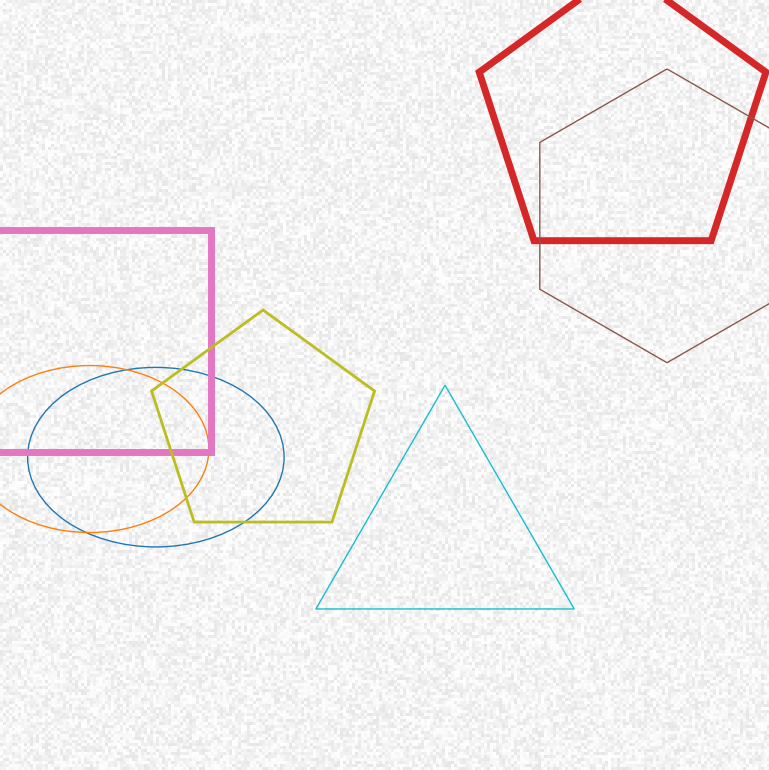[{"shape": "oval", "thickness": 0.5, "radius": 0.83, "center": [0.202, 0.406]}, {"shape": "oval", "thickness": 0.5, "radius": 0.77, "center": [0.116, 0.417]}, {"shape": "pentagon", "thickness": 2.5, "radius": 0.98, "center": [0.809, 0.846]}, {"shape": "hexagon", "thickness": 0.5, "radius": 0.95, "center": [0.866, 0.72]}, {"shape": "square", "thickness": 2.5, "radius": 0.72, "center": [0.13, 0.557]}, {"shape": "pentagon", "thickness": 1, "radius": 0.76, "center": [0.342, 0.445]}, {"shape": "triangle", "thickness": 0.5, "radius": 0.97, "center": [0.578, 0.306]}]